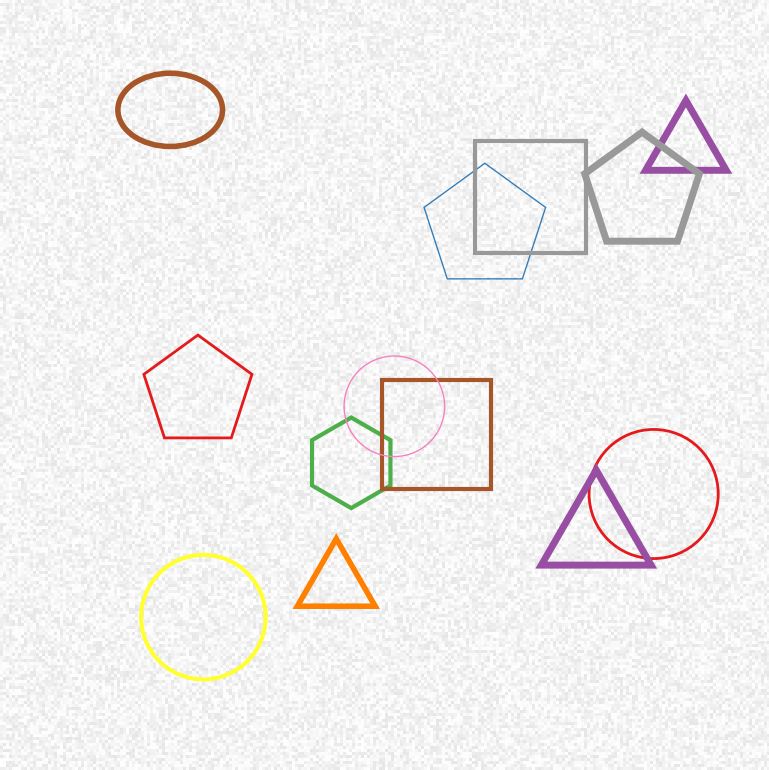[{"shape": "circle", "thickness": 1, "radius": 0.42, "center": [0.849, 0.358]}, {"shape": "pentagon", "thickness": 1, "radius": 0.37, "center": [0.257, 0.491]}, {"shape": "pentagon", "thickness": 0.5, "radius": 0.41, "center": [0.63, 0.705]}, {"shape": "hexagon", "thickness": 1.5, "radius": 0.29, "center": [0.456, 0.399]}, {"shape": "triangle", "thickness": 2.5, "radius": 0.41, "center": [0.774, 0.307]}, {"shape": "triangle", "thickness": 2.5, "radius": 0.3, "center": [0.891, 0.809]}, {"shape": "triangle", "thickness": 2, "radius": 0.29, "center": [0.437, 0.242]}, {"shape": "circle", "thickness": 1.5, "radius": 0.4, "center": [0.264, 0.199]}, {"shape": "oval", "thickness": 2, "radius": 0.34, "center": [0.221, 0.857]}, {"shape": "square", "thickness": 1.5, "radius": 0.35, "center": [0.566, 0.435]}, {"shape": "circle", "thickness": 0.5, "radius": 0.33, "center": [0.512, 0.472]}, {"shape": "pentagon", "thickness": 2.5, "radius": 0.39, "center": [0.834, 0.75]}, {"shape": "square", "thickness": 1.5, "radius": 0.36, "center": [0.689, 0.744]}]